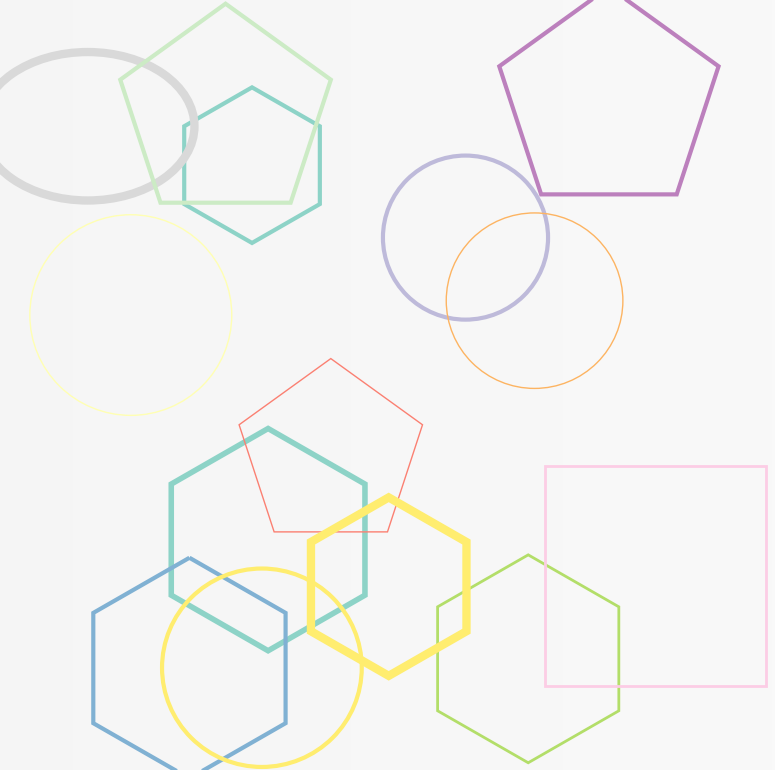[{"shape": "hexagon", "thickness": 1.5, "radius": 0.51, "center": [0.325, 0.786]}, {"shape": "hexagon", "thickness": 2, "radius": 0.72, "center": [0.346, 0.299]}, {"shape": "circle", "thickness": 0.5, "radius": 0.65, "center": [0.169, 0.591]}, {"shape": "circle", "thickness": 1.5, "radius": 0.53, "center": [0.601, 0.691]}, {"shape": "pentagon", "thickness": 0.5, "radius": 0.62, "center": [0.427, 0.41]}, {"shape": "hexagon", "thickness": 1.5, "radius": 0.72, "center": [0.244, 0.132]}, {"shape": "circle", "thickness": 0.5, "radius": 0.57, "center": [0.69, 0.61]}, {"shape": "hexagon", "thickness": 1, "radius": 0.68, "center": [0.682, 0.144]}, {"shape": "square", "thickness": 1, "radius": 0.71, "center": [0.846, 0.253]}, {"shape": "oval", "thickness": 3, "radius": 0.69, "center": [0.113, 0.836]}, {"shape": "pentagon", "thickness": 1.5, "radius": 0.74, "center": [0.786, 0.868]}, {"shape": "pentagon", "thickness": 1.5, "radius": 0.71, "center": [0.291, 0.852]}, {"shape": "hexagon", "thickness": 3, "radius": 0.58, "center": [0.502, 0.238]}, {"shape": "circle", "thickness": 1.5, "radius": 0.64, "center": [0.338, 0.133]}]